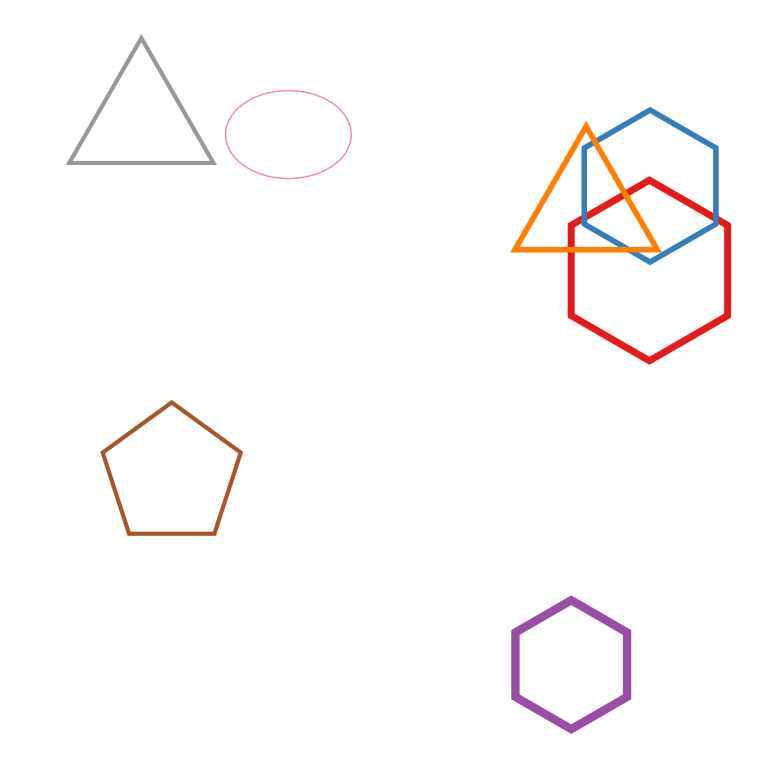[{"shape": "hexagon", "thickness": 2.5, "radius": 0.59, "center": [0.843, 0.649]}, {"shape": "hexagon", "thickness": 2, "radius": 0.49, "center": [0.844, 0.758]}, {"shape": "hexagon", "thickness": 3, "radius": 0.42, "center": [0.742, 0.137]}, {"shape": "triangle", "thickness": 2, "radius": 0.53, "center": [0.761, 0.729]}, {"shape": "pentagon", "thickness": 1.5, "radius": 0.47, "center": [0.223, 0.383]}, {"shape": "oval", "thickness": 0.5, "radius": 0.41, "center": [0.375, 0.825]}, {"shape": "triangle", "thickness": 1.5, "radius": 0.54, "center": [0.184, 0.842]}]